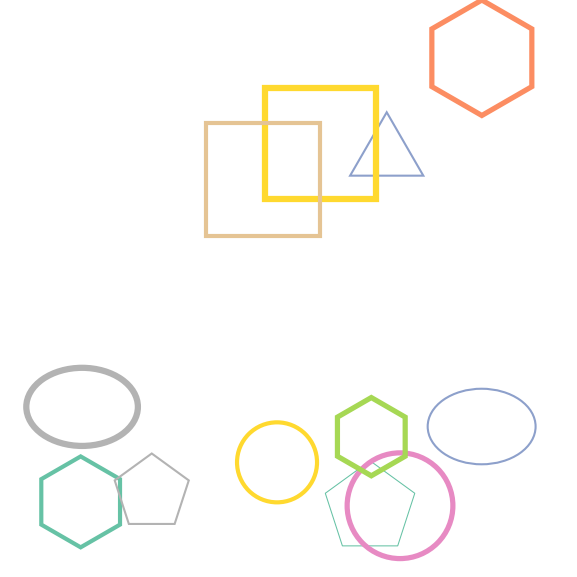[{"shape": "hexagon", "thickness": 2, "radius": 0.39, "center": [0.14, 0.13]}, {"shape": "pentagon", "thickness": 0.5, "radius": 0.41, "center": [0.641, 0.12]}, {"shape": "hexagon", "thickness": 2.5, "radius": 0.5, "center": [0.834, 0.899]}, {"shape": "oval", "thickness": 1, "radius": 0.47, "center": [0.834, 0.261]}, {"shape": "triangle", "thickness": 1, "radius": 0.37, "center": [0.67, 0.732]}, {"shape": "circle", "thickness": 2.5, "radius": 0.46, "center": [0.693, 0.123]}, {"shape": "hexagon", "thickness": 2.5, "radius": 0.34, "center": [0.643, 0.243]}, {"shape": "circle", "thickness": 2, "radius": 0.35, "center": [0.48, 0.199]}, {"shape": "square", "thickness": 3, "radius": 0.48, "center": [0.555, 0.751]}, {"shape": "square", "thickness": 2, "radius": 0.49, "center": [0.456, 0.688]}, {"shape": "pentagon", "thickness": 1, "radius": 0.34, "center": [0.263, 0.146]}, {"shape": "oval", "thickness": 3, "radius": 0.48, "center": [0.142, 0.295]}]